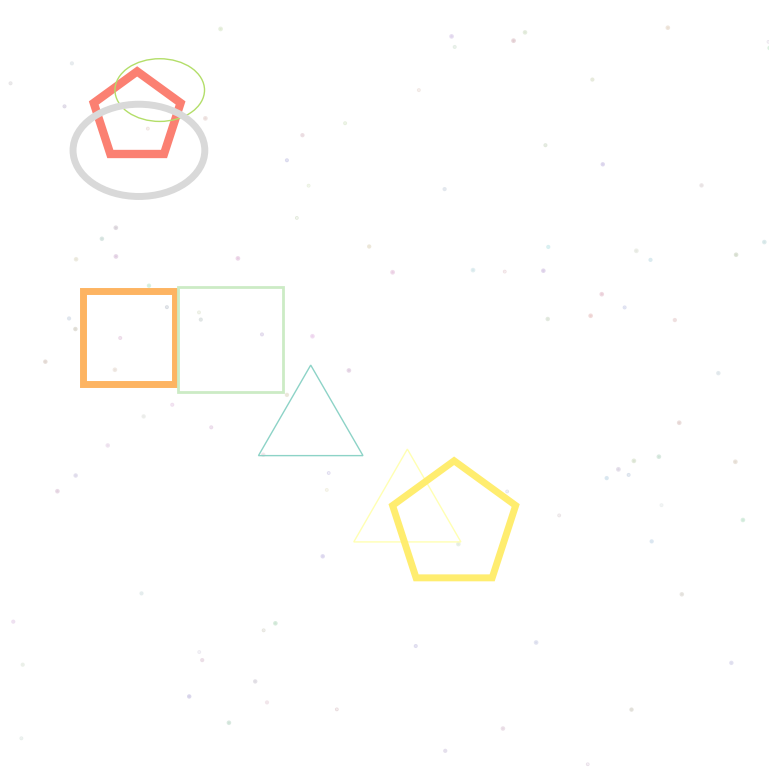[{"shape": "triangle", "thickness": 0.5, "radius": 0.39, "center": [0.404, 0.447]}, {"shape": "triangle", "thickness": 0.5, "radius": 0.4, "center": [0.529, 0.336]}, {"shape": "pentagon", "thickness": 3, "radius": 0.3, "center": [0.178, 0.848]}, {"shape": "square", "thickness": 2.5, "radius": 0.3, "center": [0.168, 0.561]}, {"shape": "oval", "thickness": 0.5, "radius": 0.29, "center": [0.207, 0.883]}, {"shape": "oval", "thickness": 2.5, "radius": 0.43, "center": [0.18, 0.805]}, {"shape": "square", "thickness": 1, "radius": 0.34, "center": [0.3, 0.559]}, {"shape": "pentagon", "thickness": 2.5, "radius": 0.42, "center": [0.59, 0.318]}]